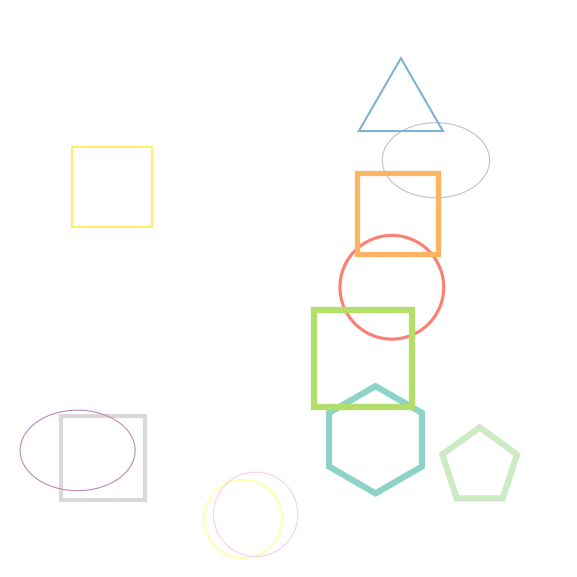[{"shape": "hexagon", "thickness": 3, "radius": 0.46, "center": [0.65, 0.238]}, {"shape": "circle", "thickness": 1, "radius": 0.34, "center": [0.421, 0.1]}, {"shape": "oval", "thickness": 0.5, "radius": 0.46, "center": [0.755, 0.722]}, {"shape": "circle", "thickness": 1.5, "radius": 0.45, "center": [0.679, 0.502]}, {"shape": "triangle", "thickness": 1, "radius": 0.42, "center": [0.694, 0.814]}, {"shape": "square", "thickness": 2.5, "radius": 0.35, "center": [0.688, 0.63]}, {"shape": "square", "thickness": 3, "radius": 0.42, "center": [0.628, 0.378]}, {"shape": "circle", "thickness": 0.5, "radius": 0.37, "center": [0.443, 0.108]}, {"shape": "square", "thickness": 2, "radius": 0.36, "center": [0.179, 0.206]}, {"shape": "oval", "thickness": 0.5, "radius": 0.5, "center": [0.134, 0.219]}, {"shape": "pentagon", "thickness": 3, "radius": 0.34, "center": [0.831, 0.191]}, {"shape": "square", "thickness": 1, "radius": 0.34, "center": [0.194, 0.675]}]